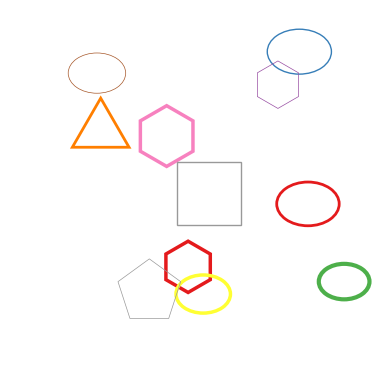[{"shape": "oval", "thickness": 2, "radius": 0.41, "center": [0.8, 0.47]}, {"shape": "hexagon", "thickness": 2.5, "radius": 0.33, "center": [0.489, 0.307]}, {"shape": "oval", "thickness": 1, "radius": 0.42, "center": [0.778, 0.866]}, {"shape": "oval", "thickness": 3, "radius": 0.33, "center": [0.894, 0.269]}, {"shape": "hexagon", "thickness": 0.5, "radius": 0.31, "center": [0.722, 0.78]}, {"shape": "triangle", "thickness": 2, "radius": 0.43, "center": [0.262, 0.66]}, {"shape": "oval", "thickness": 2.5, "radius": 0.35, "center": [0.528, 0.236]}, {"shape": "oval", "thickness": 0.5, "radius": 0.37, "center": [0.252, 0.81]}, {"shape": "hexagon", "thickness": 2.5, "radius": 0.39, "center": [0.433, 0.647]}, {"shape": "pentagon", "thickness": 0.5, "radius": 0.43, "center": [0.388, 0.242]}, {"shape": "square", "thickness": 1, "radius": 0.41, "center": [0.542, 0.498]}]